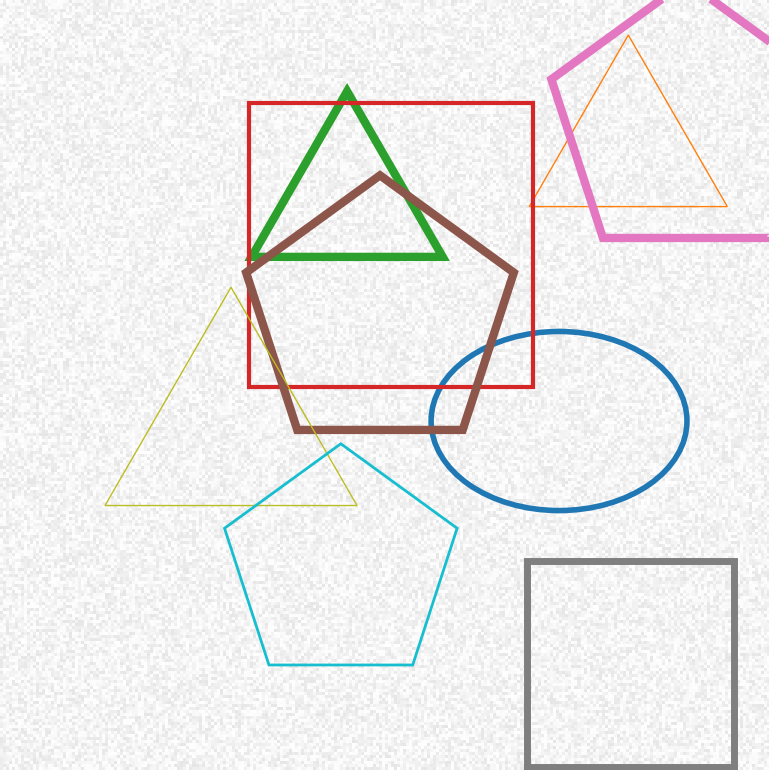[{"shape": "oval", "thickness": 2, "radius": 0.83, "center": [0.726, 0.453]}, {"shape": "triangle", "thickness": 0.5, "radius": 0.74, "center": [0.816, 0.806]}, {"shape": "triangle", "thickness": 3, "radius": 0.72, "center": [0.451, 0.738]}, {"shape": "square", "thickness": 1.5, "radius": 0.92, "center": [0.508, 0.682]}, {"shape": "pentagon", "thickness": 3, "radius": 0.91, "center": [0.493, 0.59]}, {"shape": "pentagon", "thickness": 3, "radius": 0.92, "center": [0.891, 0.84]}, {"shape": "square", "thickness": 2.5, "radius": 0.67, "center": [0.819, 0.138]}, {"shape": "triangle", "thickness": 0.5, "radius": 0.94, "center": [0.3, 0.438]}, {"shape": "pentagon", "thickness": 1, "radius": 0.79, "center": [0.443, 0.265]}]